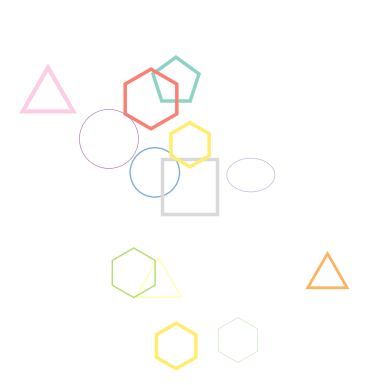[{"shape": "pentagon", "thickness": 2.5, "radius": 0.31, "center": [0.457, 0.789]}, {"shape": "triangle", "thickness": 1, "radius": 0.34, "center": [0.412, 0.262]}, {"shape": "oval", "thickness": 0.5, "radius": 0.31, "center": [0.651, 0.545]}, {"shape": "hexagon", "thickness": 2.5, "radius": 0.39, "center": [0.392, 0.743]}, {"shape": "circle", "thickness": 1, "radius": 0.32, "center": [0.402, 0.552]}, {"shape": "triangle", "thickness": 2, "radius": 0.3, "center": [0.851, 0.282]}, {"shape": "hexagon", "thickness": 1, "radius": 0.32, "center": [0.347, 0.291]}, {"shape": "triangle", "thickness": 3, "radius": 0.38, "center": [0.125, 0.749]}, {"shape": "square", "thickness": 2.5, "radius": 0.36, "center": [0.493, 0.516]}, {"shape": "circle", "thickness": 0.5, "radius": 0.38, "center": [0.283, 0.639]}, {"shape": "hexagon", "thickness": 0.5, "radius": 0.29, "center": [0.618, 0.117]}, {"shape": "hexagon", "thickness": 2.5, "radius": 0.3, "center": [0.458, 0.101]}, {"shape": "hexagon", "thickness": 2.5, "radius": 0.29, "center": [0.494, 0.624]}]